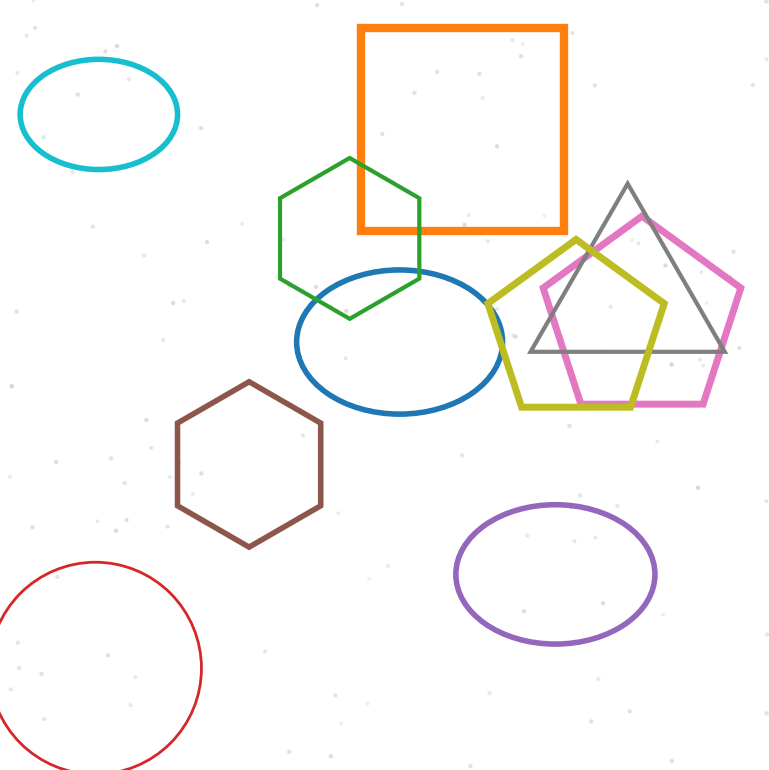[{"shape": "oval", "thickness": 2, "radius": 0.67, "center": [0.519, 0.556]}, {"shape": "square", "thickness": 3, "radius": 0.66, "center": [0.6, 0.832]}, {"shape": "hexagon", "thickness": 1.5, "radius": 0.52, "center": [0.454, 0.69]}, {"shape": "circle", "thickness": 1, "radius": 0.69, "center": [0.124, 0.132]}, {"shape": "oval", "thickness": 2, "radius": 0.65, "center": [0.721, 0.254]}, {"shape": "hexagon", "thickness": 2, "radius": 0.54, "center": [0.324, 0.397]}, {"shape": "pentagon", "thickness": 2.5, "radius": 0.67, "center": [0.834, 0.584]}, {"shape": "triangle", "thickness": 1.5, "radius": 0.73, "center": [0.815, 0.616]}, {"shape": "pentagon", "thickness": 2.5, "radius": 0.6, "center": [0.748, 0.569]}, {"shape": "oval", "thickness": 2, "radius": 0.51, "center": [0.128, 0.851]}]